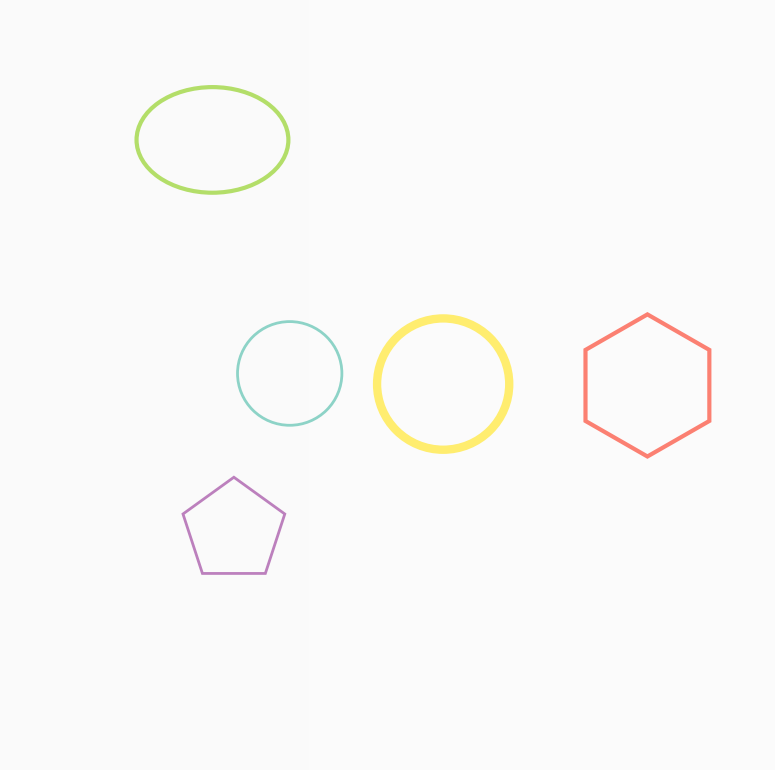[{"shape": "circle", "thickness": 1, "radius": 0.34, "center": [0.374, 0.515]}, {"shape": "hexagon", "thickness": 1.5, "radius": 0.46, "center": [0.835, 0.499]}, {"shape": "oval", "thickness": 1.5, "radius": 0.49, "center": [0.274, 0.818]}, {"shape": "pentagon", "thickness": 1, "radius": 0.35, "center": [0.302, 0.311]}, {"shape": "circle", "thickness": 3, "radius": 0.43, "center": [0.572, 0.501]}]